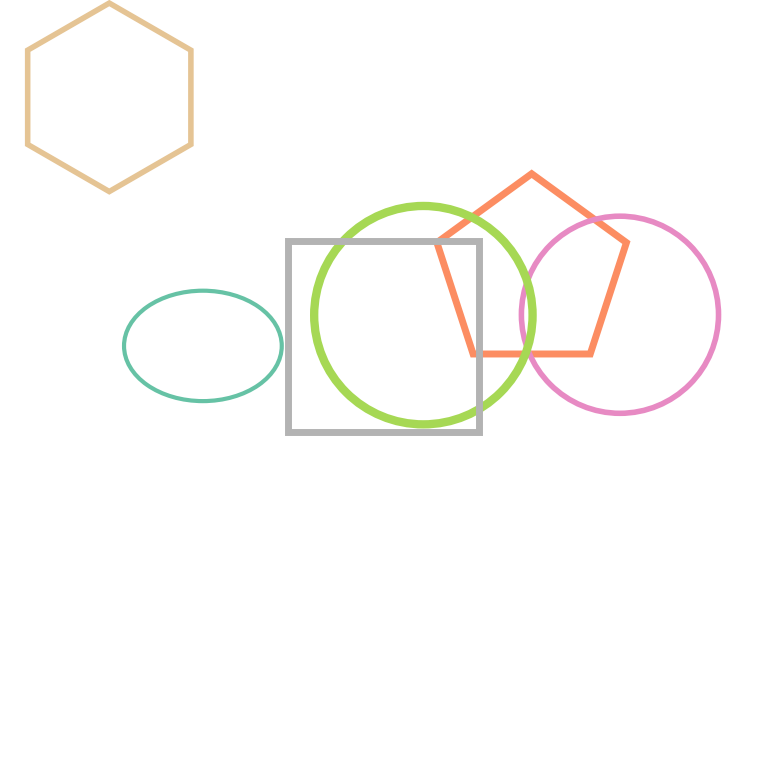[{"shape": "oval", "thickness": 1.5, "radius": 0.51, "center": [0.263, 0.551]}, {"shape": "pentagon", "thickness": 2.5, "radius": 0.65, "center": [0.69, 0.645]}, {"shape": "circle", "thickness": 2, "radius": 0.64, "center": [0.805, 0.591]}, {"shape": "circle", "thickness": 3, "radius": 0.71, "center": [0.55, 0.591]}, {"shape": "hexagon", "thickness": 2, "radius": 0.61, "center": [0.142, 0.874]}, {"shape": "square", "thickness": 2.5, "radius": 0.62, "center": [0.498, 0.563]}]